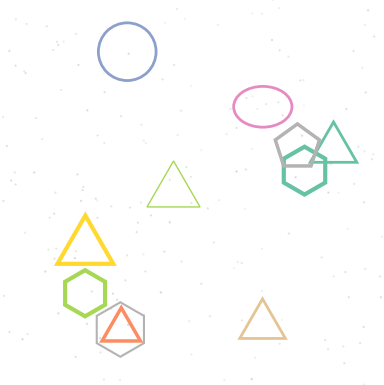[{"shape": "hexagon", "thickness": 3, "radius": 0.31, "center": [0.791, 0.557]}, {"shape": "triangle", "thickness": 2, "radius": 0.35, "center": [0.866, 0.613]}, {"shape": "triangle", "thickness": 2.5, "radius": 0.29, "center": [0.315, 0.143]}, {"shape": "circle", "thickness": 2, "radius": 0.37, "center": [0.33, 0.866]}, {"shape": "oval", "thickness": 2, "radius": 0.38, "center": [0.683, 0.723]}, {"shape": "hexagon", "thickness": 3, "radius": 0.3, "center": [0.221, 0.238]}, {"shape": "triangle", "thickness": 1, "radius": 0.4, "center": [0.451, 0.502]}, {"shape": "triangle", "thickness": 3, "radius": 0.42, "center": [0.222, 0.357]}, {"shape": "triangle", "thickness": 2, "radius": 0.34, "center": [0.682, 0.155]}, {"shape": "hexagon", "thickness": 1.5, "radius": 0.35, "center": [0.313, 0.144]}, {"shape": "pentagon", "thickness": 2.5, "radius": 0.3, "center": [0.772, 0.618]}]